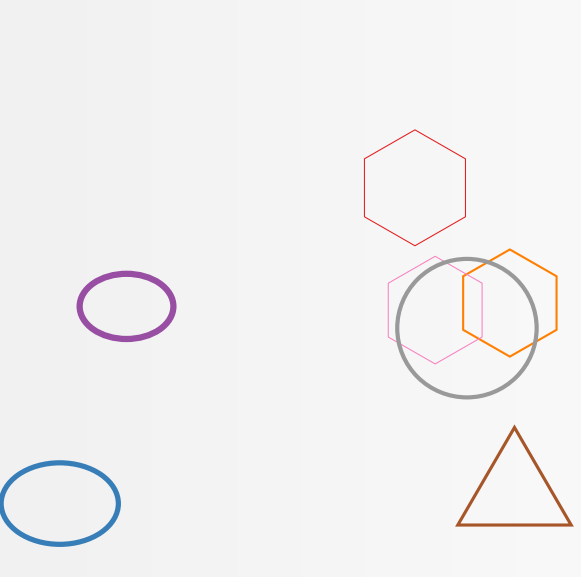[{"shape": "hexagon", "thickness": 0.5, "radius": 0.5, "center": [0.714, 0.674]}, {"shape": "oval", "thickness": 2.5, "radius": 0.5, "center": [0.103, 0.127]}, {"shape": "oval", "thickness": 3, "radius": 0.4, "center": [0.218, 0.469]}, {"shape": "hexagon", "thickness": 1, "radius": 0.46, "center": [0.877, 0.474]}, {"shape": "triangle", "thickness": 1.5, "radius": 0.56, "center": [0.885, 0.146]}, {"shape": "hexagon", "thickness": 0.5, "radius": 0.47, "center": [0.749, 0.462]}, {"shape": "circle", "thickness": 2, "radius": 0.6, "center": [0.803, 0.431]}]